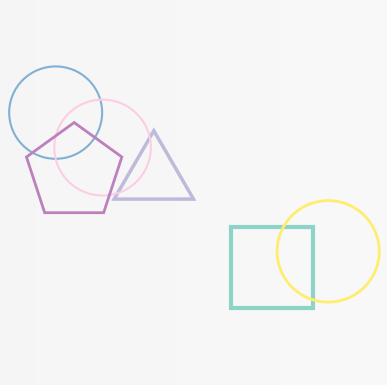[{"shape": "square", "thickness": 3, "radius": 0.53, "center": [0.701, 0.306]}, {"shape": "triangle", "thickness": 2.5, "radius": 0.59, "center": [0.397, 0.542]}, {"shape": "circle", "thickness": 1.5, "radius": 0.6, "center": [0.144, 0.708]}, {"shape": "circle", "thickness": 1.5, "radius": 0.62, "center": [0.265, 0.617]}, {"shape": "pentagon", "thickness": 2, "radius": 0.65, "center": [0.191, 0.552]}, {"shape": "circle", "thickness": 2, "radius": 0.66, "center": [0.847, 0.347]}]